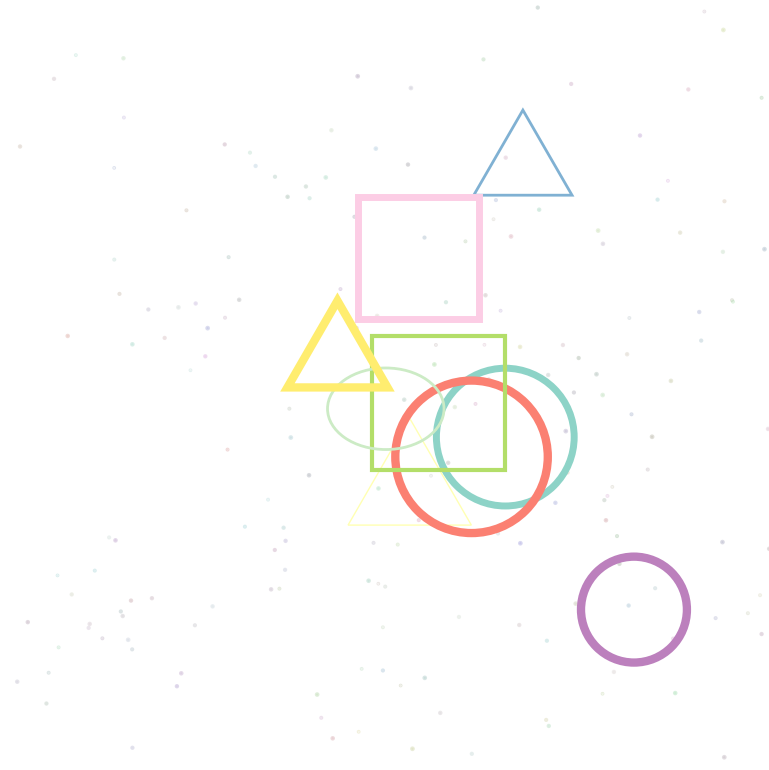[{"shape": "circle", "thickness": 2.5, "radius": 0.45, "center": [0.656, 0.432]}, {"shape": "triangle", "thickness": 0.5, "radius": 0.46, "center": [0.532, 0.364]}, {"shape": "circle", "thickness": 3, "radius": 0.5, "center": [0.612, 0.407]}, {"shape": "triangle", "thickness": 1, "radius": 0.37, "center": [0.679, 0.783]}, {"shape": "square", "thickness": 1.5, "radius": 0.43, "center": [0.57, 0.477]}, {"shape": "square", "thickness": 2.5, "radius": 0.39, "center": [0.543, 0.665]}, {"shape": "circle", "thickness": 3, "radius": 0.34, "center": [0.823, 0.208]}, {"shape": "oval", "thickness": 1, "radius": 0.38, "center": [0.501, 0.469]}, {"shape": "triangle", "thickness": 3, "radius": 0.38, "center": [0.438, 0.534]}]